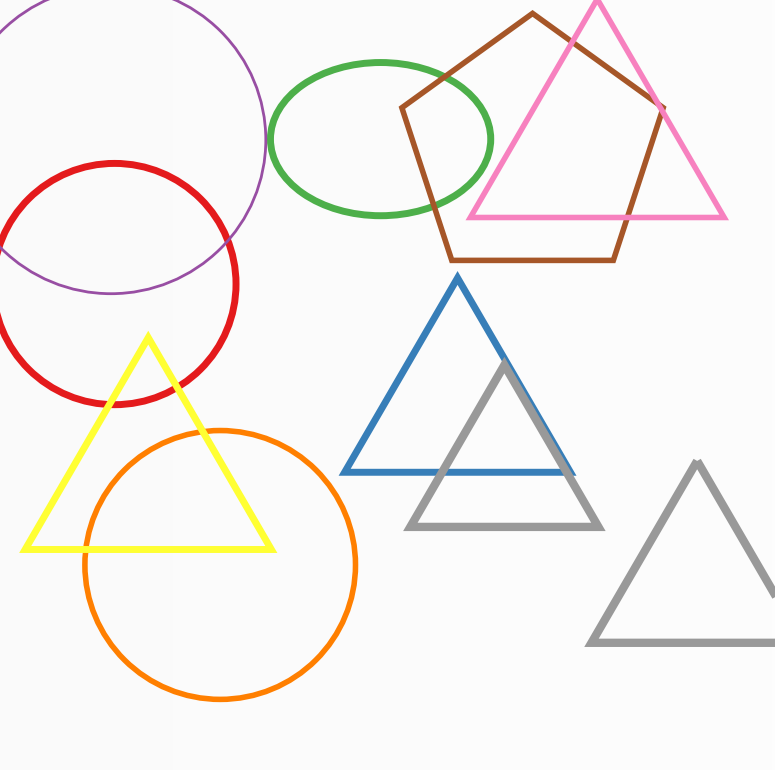[{"shape": "circle", "thickness": 2.5, "radius": 0.78, "center": [0.148, 0.631]}, {"shape": "triangle", "thickness": 2.5, "radius": 0.84, "center": [0.59, 0.471]}, {"shape": "oval", "thickness": 2.5, "radius": 0.71, "center": [0.491, 0.819]}, {"shape": "circle", "thickness": 1, "radius": 1.0, "center": [0.143, 0.818]}, {"shape": "circle", "thickness": 2, "radius": 0.87, "center": [0.284, 0.266]}, {"shape": "triangle", "thickness": 2.5, "radius": 0.92, "center": [0.191, 0.378]}, {"shape": "pentagon", "thickness": 2, "radius": 0.89, "center": [0.687, 0.805]}, {"shape": "triangle", "thickness": 2, "radius": 0.95, "center": [0.771, 0.812]}, {"shape": "triangle", "thickness": 3, "radius": 0.79, "center": [0.9, 0.244]}, {"shape": "triangle", "thickness": 3, "radius": 0.7, "center": [0.651, 0.386]}]